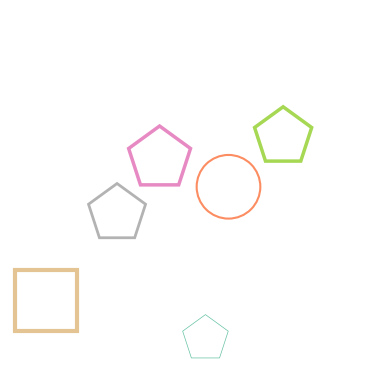[{"shape": "pentagon", "thickness": 0.5, "radius": 0.31, "center": [0.534, 0.121]}, {"shape": "circle", "thickness": 1.5, "radius": 0.41, "center": [0.593, 0.515]}, {"shape": "pentagon", "thickness": 2.5, "radius": 0.42, "center": [0.414, 0.588]}, {"shape": "pentagon", "thickness": 2.5, "radius": 0.39, "center": [0.735, 0.645]}, {"shape": "square", "thickness": 3, "radius": 0.4, "center": [0.119, 0.219]}, {"shape": "pentagon", "thickness": 2, "radius": 0.39, "center": [0.304, 0.445]}]